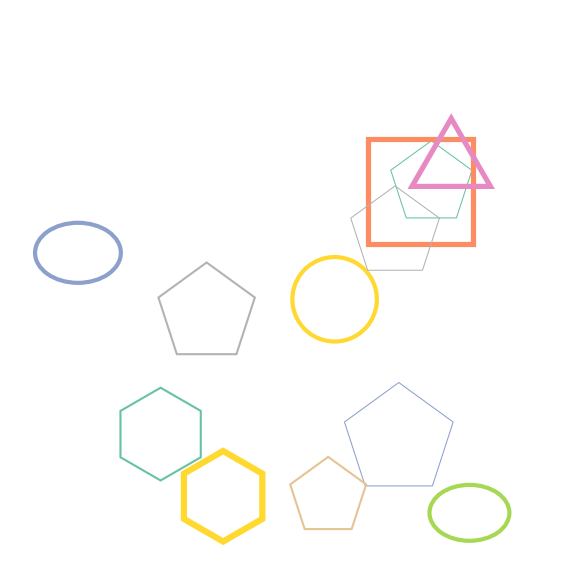[{"shape": "pentagon", "thickness": 0.5, "radius": 0.37, "center": [0.747, 0.682]}, {"shape": "hexagon", "thickness": 1, "radius": 0.4, "center": [0.278, 0.247]}, {"shape": "square", "thickness": 2.5, "radius": 0.45, "center": [0.728, 0.667]}, {"shape": "oval", "thickness": 2, "radius": 0.37, "center": [0.135, 0.561]}, {"shape": "pentagon", "thickness": 0.5, "radius": 0.49, "center": [0.691, 0.238]}, {"shape": "triangle", "thickness": 2.5, "radius": 0.39, "center": [0.781, 0.716]}, {"shape": "oval", "thickness": 2, "radius": 0.35, "center": [0.813, 0.111]}, {"shape": "circle", "thickness": 2, "radius": 0.37, "center": [0.579, 0.481]}, {"shape": "hexagon", "thickness": 3, "radius": 0.39, "center": [0.386, 0.14]}, {"shape": "pentagon", "thickness": 1, "radius": 0.35, "center": [0.568, 0.139]}, {"shape": "pentagon", "thickness": 0.5, "radius": 0.4, "center": [0.684, 0.596]}, {"shape": "pentagon", "thickness": 1, "radius": 0.44, "center": [0.358, 0.457]}]